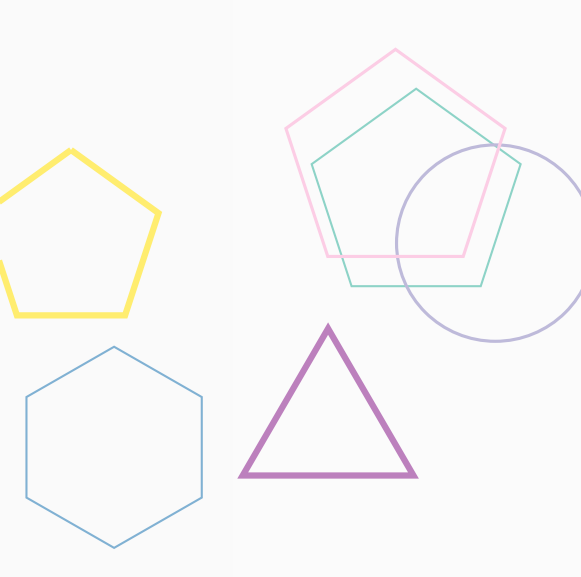[{"shape": "pentagon", "thickness": 1, "radius": 0.95, "center": [0.716, 0.656]}, {"shape": "circle", "thickness": 1.5, "radius": 0.85, "center": [0.852, 0.578]}, {"shape": "hexagon", "thickness": 1, "radius": 0.87, "center": [0.196, 0.225]}, {"shape": "pentagon", "thickness": 1.5, "radius": 0.99, "center": [0.68, 0.715]}, {"shape": "triangle", "thickness": 3, "radius": 0.85, "center": [0.564, 0.261]}, {"shape": "pentagon", "thickness": 3, "radius": 0.79, "center": [0.122, 0.581]}]